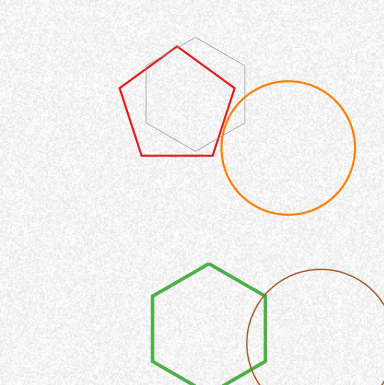[{"shape": "pentagon", "thickness": 1.5, "radius": 0.79, "center": [0.46, 0.722]}, {"shape": "hexagon", "thickness": 2.5, "radius": 0.85, "center": [0.543, 0.146]}, {"shape": "circle", "thickness": 1.5, "radius": 0.87, "center": [0.749, 0.616]}, {"shape": "circle", "thickness": 1, "radius": 0.96, "center": [0.833, 0.108]}, {"shape": "hexagon", "thickness": 0.5, "radius": 0.74, "center": [0.508, 0.755]}]